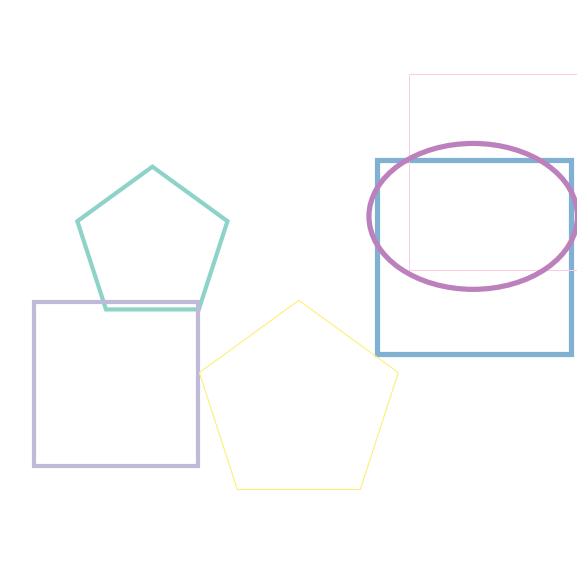[{"shape": "pentagon", "thickness": 2, "radius": 0.68, "center": [0.264, 0.574]}, {"shape": "square", "thickness": 2, "radius": 0.71, "center": [0.201, 0.334]}, {"shape": "square", "thickness": 2.5, "radius": 0.84, "center": [0.821, 0.554]}, {"shape": "square", "thickness": 0.5, "radius": 0.85, "center": [0.877, 0.701]}, {"shape": "oval", "thickness": 2.5, "radius": 0.9, "center": [0.819, 0.624]}, {"shape": "pentagon", "thickness": 0.5, "radius": 0.91, "center": [0.517, 0.298]}]